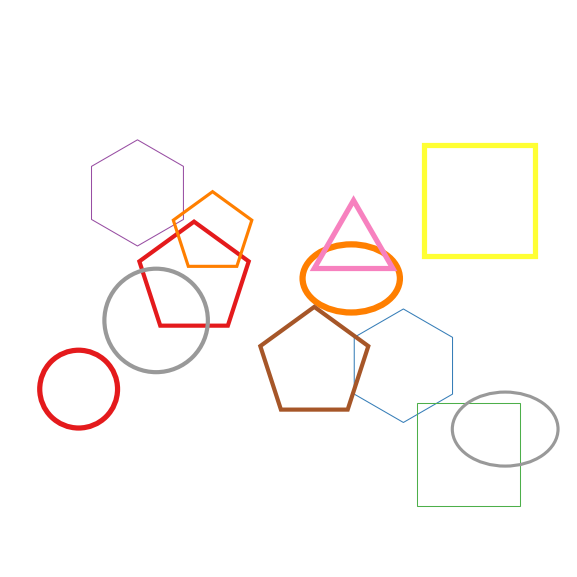[{"shape": "pentagon", "thickness": 2, "radius": 0.5, "center": [0.336, 0.516]}, {"shape": "circle", "thickness": 2.5, "radius": 0.34, "center": [0.136, 0.325]}, {"shape": "hexagon", "thickness": 0.5, "radius": 0.49, "center": [0.698, 0.366]}, {"shape": "square", "thickness": 0.5, "radius": 0.45, "center": [0.811, 0.212]}, {"shape": "hexagon", "thickness": 0.5, "radius": 0.46, "center": [0.238, 0.665]}, {"shape": "pentagon", "thickness": 1.5, "radius": 0.36, "center": [0.368, 0.596]}, {"shape": "oval", "thickness": 3, "radius": 0.42, "center": [0.608, 0.517]}, {"shape": "square", "thickness": 2.5, "radius": 0.48, "center": [0.83, 0.653]}, {"shape": "pentagon", "thickness": 2, "radius": 0.49, "center": [0.544, 0.369]}, {"shape": "triangle", "thickness": 2.5, "radius": 0.39, "center": [0.612, 0.573]}, {"shape": "circle", "thickness": 2, "radius": 0.45, "center": [0.27, 0.444]}, {"shape": "oval", "thickness": 1.5, "radius": 0.46, "center": [0.875, 0.256]}]